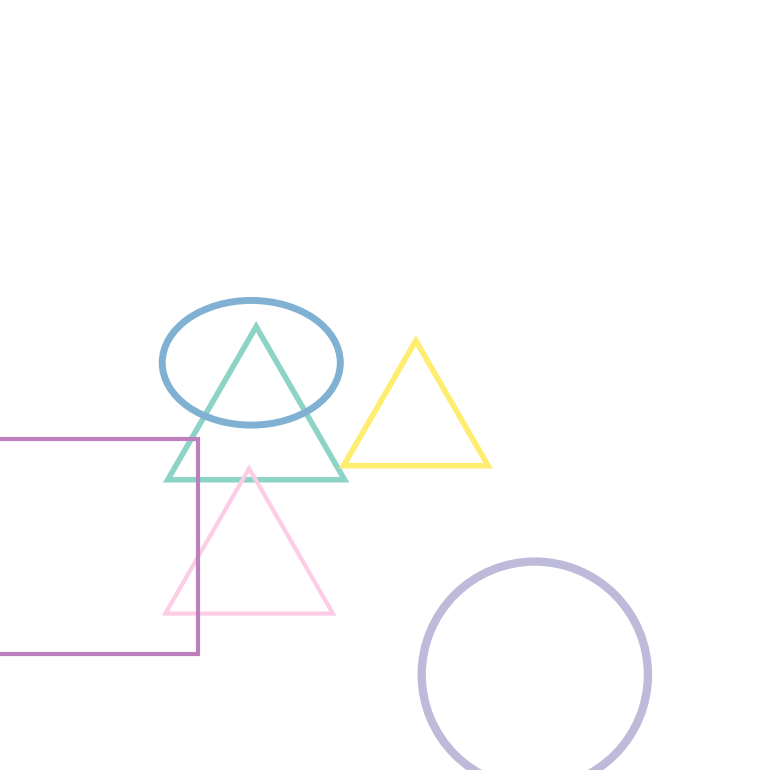[{"shape": "triangle", "thickness": 2, "radius": 0.66, "center": [0.333, 0.443]}, {"shape": "circle", "thickness": 3, "radius": 0.73, "center": [0.695, 0.124]}, {"shape": "oval", "thickness": 2.5, "radius": 0.58, "center": [0.326, 0.529]}, {"shape": "triangle", "thickness": 1.5, "radius": 0.63, "center": [0.324, 0.266]}, {"shape": "square", "thickness": 1.5, "radius": 0.7, "center": [0.118, 0.29]}, {"shape": "triangle", "thickness": 2, "radius": 0.54, "center": [0.54, 0.449]}]